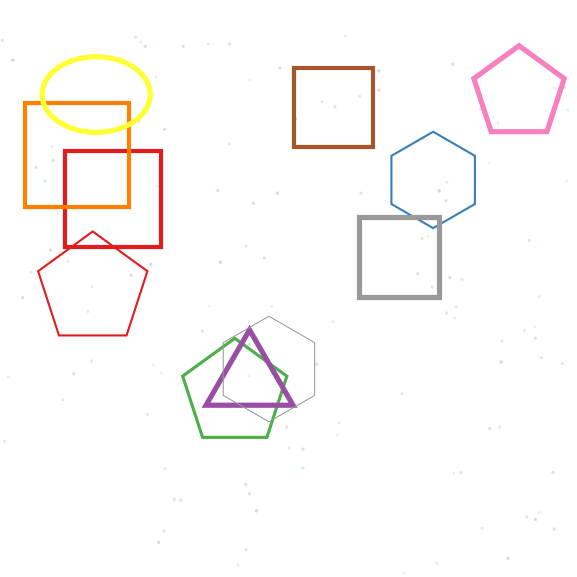[{"shape": "square", "thickness": 2, "radius": 0.42, "center": [0.196, 0.654]}, {"shape": "pentagon", "thickness": 1, "radius": 0.5, "center": [0.161, 0.499]}, {"shape": "hexagon", "thickness": 1, "radius": 0.42, "center": [0.75, 0.688]}, {"shape": "pentagon", "thickness": 1.5, "radius": 0.47, "center": [0.406, 0.318]}, {"shape": "triangle", "thickness": 2.5, "radius": 0.43, "center": [0.432, 0.341]}, {"shape": "square", "thickness": 2, "radius": 0.45, "center": [0.133, 0.731]}, {"shape": "oval", "thickness": 2.5, "radius": 0.47, "center": [0.167, 0.835]}, {"shape": "square", "thickness": 2, "radius": 0.34, "center": [0.577, 0.813]}, {"shape": "pentagon", "thickness": 2.5, "radius": 0.41, "center": [0.899, 0.838]}, {"shape": "hexagon", "thickness": 0.5, "radius": 0.46, "center": [0.466, 0.36]}, {"shape": "square", "thickness": 2.5, "radius": 0.35, "center": [0.69, 0.554]}]